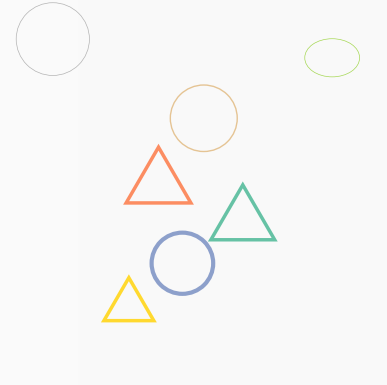[{"shape": "triangle", "thickness": 2.5, "radius": 0.48, "center": [0.627, 0.425]}, {"shape": "triangle", "thickness": 2.5, "radius": 0.48, "center": [0.409, 0.521]}, {"shape": "circle", "thickness": 3, "radius": 0.4, "center": [0.471, 0.316]}, {"shape": "oval", "thickness": 0.5, "radius": 0.35, "center": [0.857, 0.85]}, {"shape": "triangle", "thickness": 2.5, "radius": 0.37, "center": [0.333, 0.204]}, {"shape": "circle", "thickness": 1, "radius": 0.43, "center": [0.526, 0.693]}, {"shape": "circle", "thickness": 0.5, "radius": 0.47, "center": [0.136, 0.898]}]